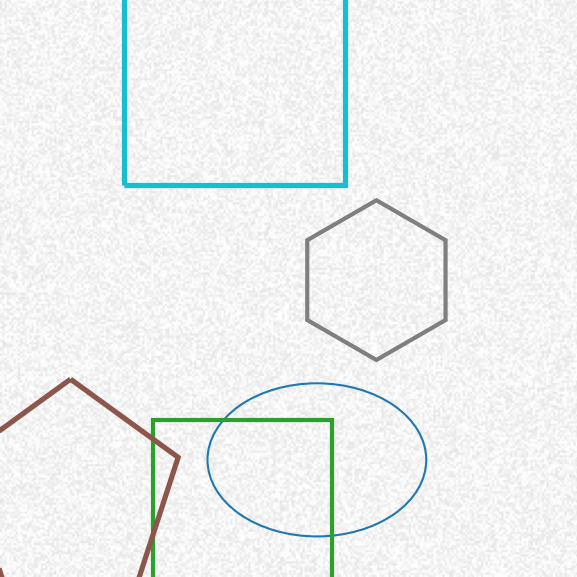[{"shape": "oval", "thickness": 1, "radius": 0.95, "center": [0.549, 0.203]}, {"shape": "square", "thickness": 2, "radius": 0.77, "center": [0.42, 0.118]}, {"shape": "pentagon", "thickness": 2.5, "radius": 0.98, "center": [0.122, 0.147]}, {"shape": "hexagon", "thickness": 2, "radius": 0.69, "center": [0.652, 0.514]}, {"shape": "square", "thickness": 2.5, "radius": 0.96, "center": [0.406, 0.87]}]